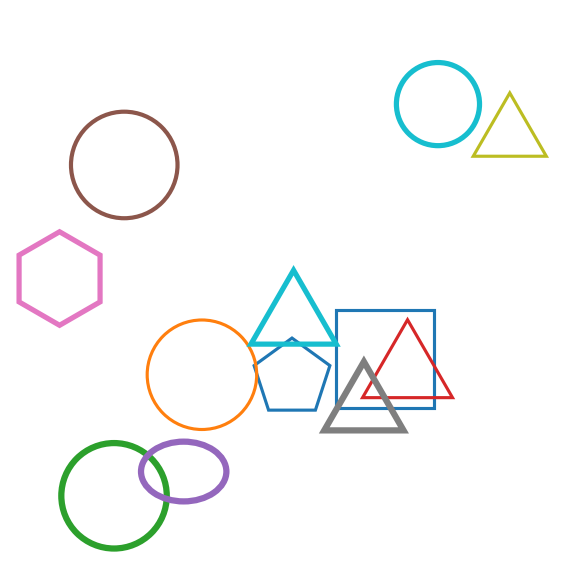[{"shape": "square", "thickness": 1.5, "radius": 0.42, "center": [0.667, 0.377]}, {"shape": "pentagon", "thickness": 1.5, "radius": 0.34, "center": [0.506, 0.345]}, {"shape": "circle", "thickness": 1.5, "radius": 0.47, "center": [0.35, 0.35]}, {"shape": "circle", "thickness": 3, "radius": 0.46, "center": [0.197, 0.141]}, {"shape": "triangle", "thickness": 1.5, "radius": 0.45, "center": [0.706, 0.356]}, {"shape": "oval", "thickness": 3, "radius": 0.37, "center": [0.318, 0.183]}, {"shape": "circle", "thickness": 2, "radius": 0.46, "center": [0.215, 0.713]}, {"shape": "hexagon", "thickness": 2.5, "radius": 0.4, "center": [0.103, 0.517]}, {"shape": "triangle", "thickness": 3, "radius": 0.4, "center": [0.63, 0.294]}, {"shape": "triangle", "thickness": 1.5, "radius": 0.37, "center": [0.883, 0.765]}, {"shape": "circle", "thickness": 2.5, "radius": 0.36, "center": [0.758, 0.819]}, {"shape": "triangle", "thickness": 2.5, "radius": 0.43, "center": [0.508, 0.446]}]